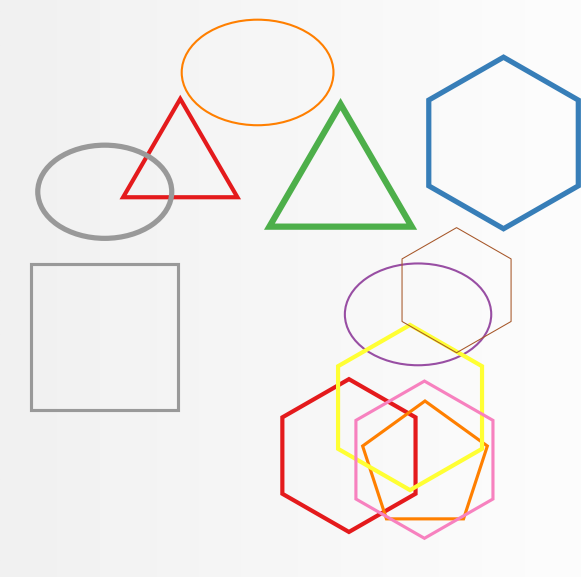[{"shape": "triangle", "thickness": 2, "radius": 0.57, "center": [0.31, 0.714]}, {"shape": "hexagon", "thickness": 2, "radius": 0.66, "center": [0.6, 0.21]}, {"shape": "hexagon", "thickness": 2.5, "radius": 0.74, "center": [0.866, 0.752]}, {"shape": "triangle", "thickness": 3, "radius": 0.71, "center": [0.586, 0.677]}, {"shape": "oval", "thickness": 1, "radius": 0.63, "center": [0.719, 0.455]}, {"shape": "oval", "thickness": 1, "radius": 0.65, "center": [0.443, 0.874]}, {"shape": "pentagon", "thickness": 1.5, "radius": 0.56, "center": [0.731, 0.192]}, {"shape": "hexagon", "thickness": 2, "radius": 0.72, "center": [0.705, 0.293]}, {"shape": "hexagon", "thickness": 0.5, "radius": 0.54, "center": [0.785, 0.497]}, {"shape": "hexagon", "thickness": 1.5, "radius": 0.68, "center": [0.73, 0.203]}, {"shape": "square", "thickness": 1.5, "radius": 0.63, "center": [0.18, 0.415]}, {"shape": "oval", "thickness": 2.5, "radius": 0.58, "center": [0.18, 0.667]}]